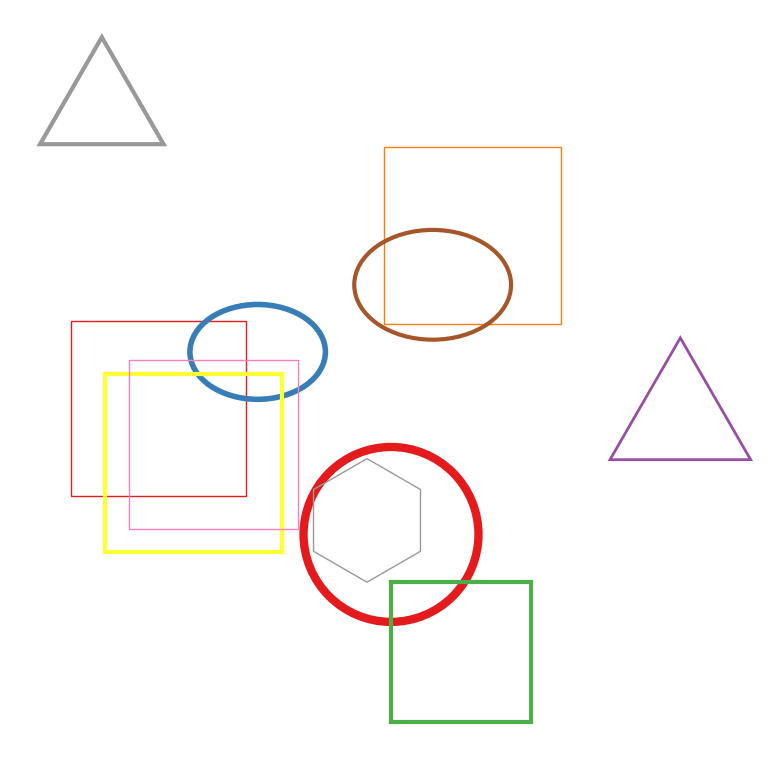[{"shape": "square", "thickness": 0.5, "radius": 0.57, "center": [0.206, 0.47]}, {"shape": "circle", "thickness": 3, "radius": 0.57, "center": [0.508, 0.306]}, {"shape": "oval", "thickness": 2, "radius": 0.44, "center": [0.335, 0.543]}, {"shape": "square", "thickness": 1.5, "radius": 0.46, "center": [0.599, 0.153]}, {"shape": "triangle", "thickness": 1, "radius": 0.53, "center": [0.884, 0.456]}, {"shape": "square", "thickness": 0.5, "radius": 0.58, "center": [0.614, 0.694]}, {"shape": "square", "thickness": 1.5, "radius": 0.58, "center": [0.251, 0.399]}, {"shape": "oval", "thickness": 1.5, "radius": 0.51, "center": [0.562, 0.63]}, {"shape": "square", "thickness": 0.5, "radius": 0.55, "center": [0.278, 0.422]}, {"shape": "hexagon", "thickness": 0.5, "radius": 0.4, "center": [0.477, 0.324]}, {"shape": "triangle", "thickness": 1.5, "radius": 0.46, "center": [0.132, 0.859]}]